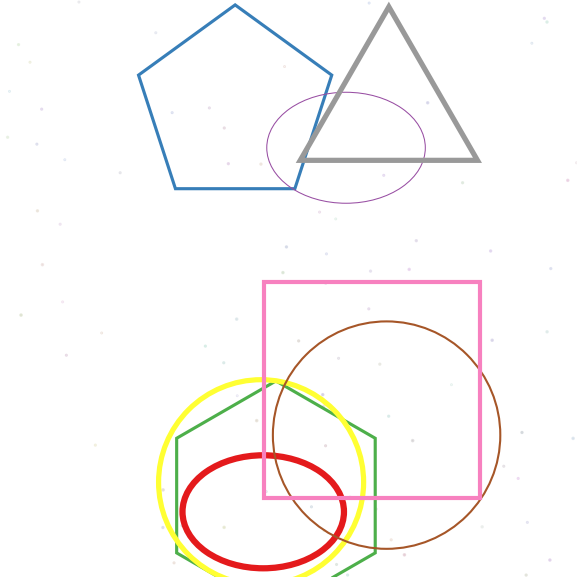[{"shape": "oval", "thickness": 3, "radius": 0.7, "center": [0.456, 0.113]}, {"shape": "pentagon", "thickness": 1.5, "radius": 0.88, "center": [0.407, 0.815]}, {"shape": "hexagon", "thickness": 1.5, "radius": 0.99, "center": [0.478, 0.141]}, {"shape": "oval", "thickness": 0.5, "radius": 0.69, "center": [0.599, 0.743]}, {"shape": "circle", "thickness": 2.5, "radius": 0.89, "center": [0.452, 0.164]}, {"shape": "circle", "thickness": 1, "radius": 0.98, "center": [0.669, 0.246]}, {"shape": "square", "thickness": 2, "radius": 0.94, "center": [0.644, 0.324]}, {"shape": "triangle", "thickness": 2.5, "radius": 0.89, "center": [0.673, 0.81]}]